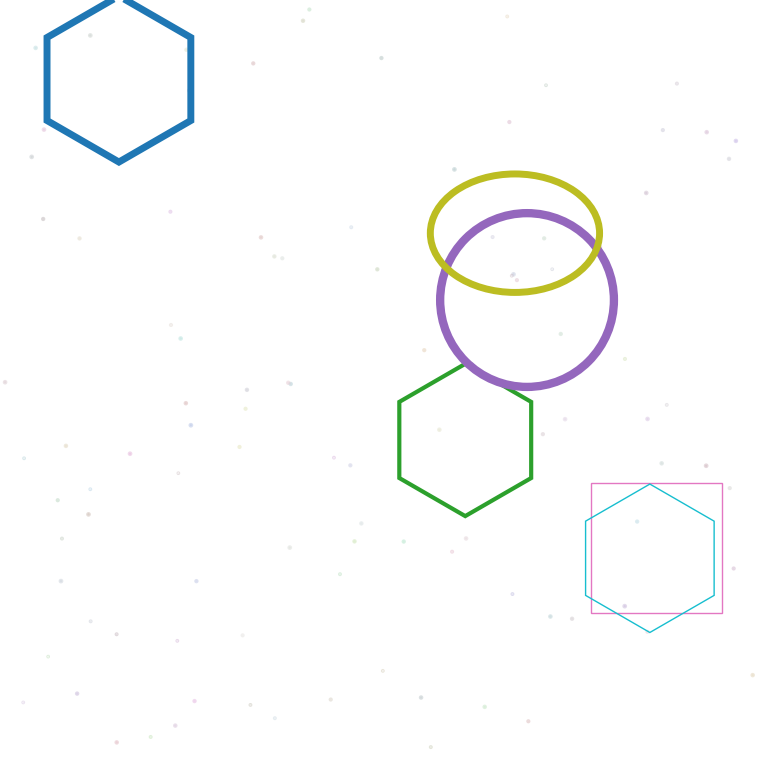[{"shape": "hexagon", "thickness": 2.5, "radius": 0.54, "center": [0.154, 0.897]}, {"shape": "hexagon", "thickness": 1.5, "radius": 0.49, "center": [0.604, 0.429]}, {"shape": "circle", "thickness": 3, "radius": 0.56, "center": [0.684, 0.61]}, {"shape": "square", "thickness": 0.5, "radius": 0.42, "center": [0.853, 0.288]}, {"shape": "oval", "thickness": 2.5, "radius": 0.55, "center": [0.669, 0.697]}, {"shape": "hexagon", "thickness": 0.5, "radius": 0.48, "center": [0.844, 0.275]}]